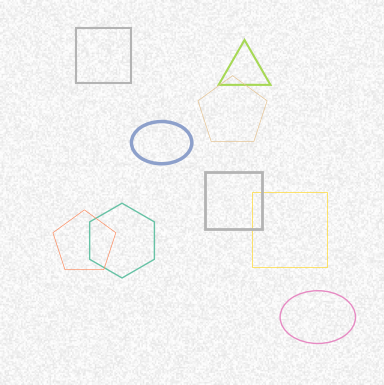[{"shape": "hexagon", "thickness": 1, "radius": 0.49, "center": [0.317, 0.375]}, {"shape": "pentagon", "thickness": 0.5, "radius": 0.43, "center": [0.219, 0.369]}, {"shape": "oval", "thickness": 2.5, "radius": 0.39, "center": [0.42, 0.629]}, {"shape": "oval", "thickness": 1, "radius": 0.49, "center": [0.825, 0.176]}, {"shape": "triangle", "thickness": 1.5, "radius": 0.39, "center": [0.635, 0.818]}, {"shape": "square", "thickness": 0.5, "radius": 0.49, "center": [0.751, 0.404]}, {"shape": "pentagon", "thickness": 0.5, "radius": 0.47, "center": [0.604, 0.709]}, {"shape": "square", "thickness": 1.5, "radius": 0.35, "center": [0.269, 0.856]}, {"shape": "square", "thickness": 2, "radius": 0.37, "center": [0.606, 0.478]}]